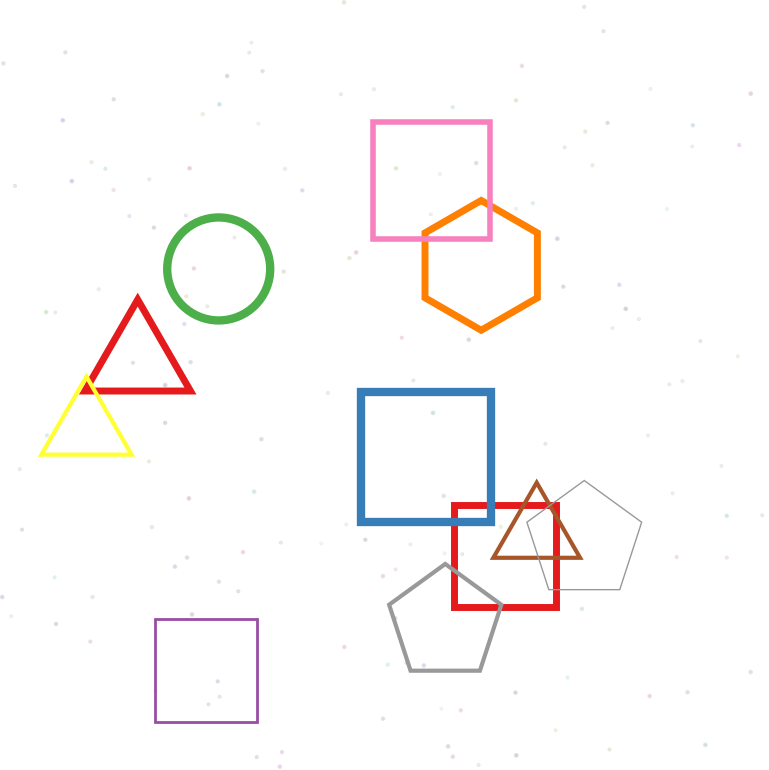[{"shape": "triangle", "thickness": 2.5, "radius": 0.4, "center": [0.179, 0.532]}, {"shape": "square", "thickness": 2.5, "radius": 0.33, "center": [0.656, 0.278]}, {"shape": "square", "thickness": 3, "radius": 0.42, "center": [0.554, 0.406]}, {"shape": "circle", "thickness": 3, "radius": 0.33, "center": [0.284, 0.651]}, {"shape": "square", "thickness": 1, "radius": 0.33, "center": [0.267, 0.129]}, {"shape": "hexagon", "thickness": 2.5, "radius": 0.42, "center": [0.625, 0.655]}, {"shape": "triangle", "thickness": 1.5, "radius": 0.34, "center": [0.112, 0.443]}, {"shape": "triangle", "thickness": 1.5, "radius": 0.33, "center": [0.697, 0.308]}, {"shape": "square", "thickness": 2, "radius": 0.38, "center": [0.56, 0.765]}, {"shape": "pentagon", "thickness": 0.5, "radius": 0.39, "center": [0.759, 0.298]}, {"shape": "pentagon", "thickness": 1.5, "radius": 0.38, "center": [0.578, 0.191]}]